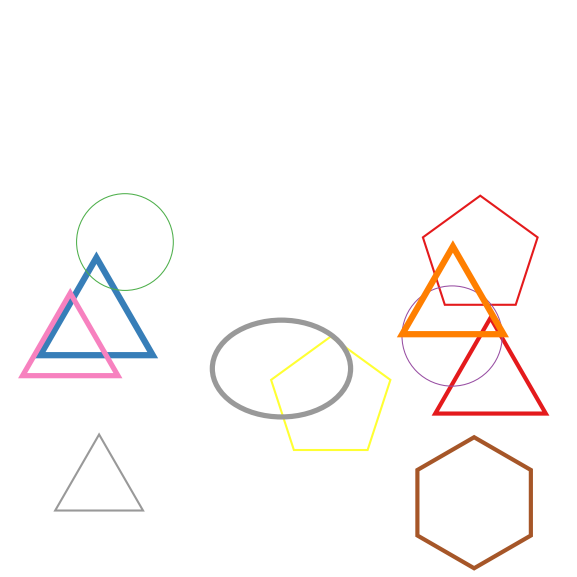[{"shape": "triangle", "thickness": 2, "radius": 0.55, "center": [0.849, 0.338]}, {"shape": "pentagon", "thickness": 1, "radius": 0.52, "center": [0.832, 0.556]}, {"shape": "triangle", "thickness": 3, "radius": 0.56, "center": [0.167, 0.44]}, {"shape": "circle", "thickness": 0.5, "radius": 0.42, "center": [0.216, 0.58]}, {"shape": "circle", "thickness": 0.5, "radius": 0.43, "center": [0.783, 0.417]}, {"shape": "triangle", "thickness": 3, "radius": 0.51, "center": [0.784, 0.471]}, {"shape": "pentagon", "thickness": 1, "radius": 0.54, "center": [0.573, 0.308]}, {"shape": "hexagon", "thickness": 2, "radius": 0.57, "center": [0.821, 0.129]}, {"shape": "triangle", "thickness": 2.5, "radius": 0.48, "center": [0.122, 0.396]}, {"shape": "oval", "thickness": 2.5, "radius": 0.6, "center": [0.487, 0.361]}, {"shape": "triangle", "thickness": 1, "radius": 0.44, "center": [0.172, 0.159]}]